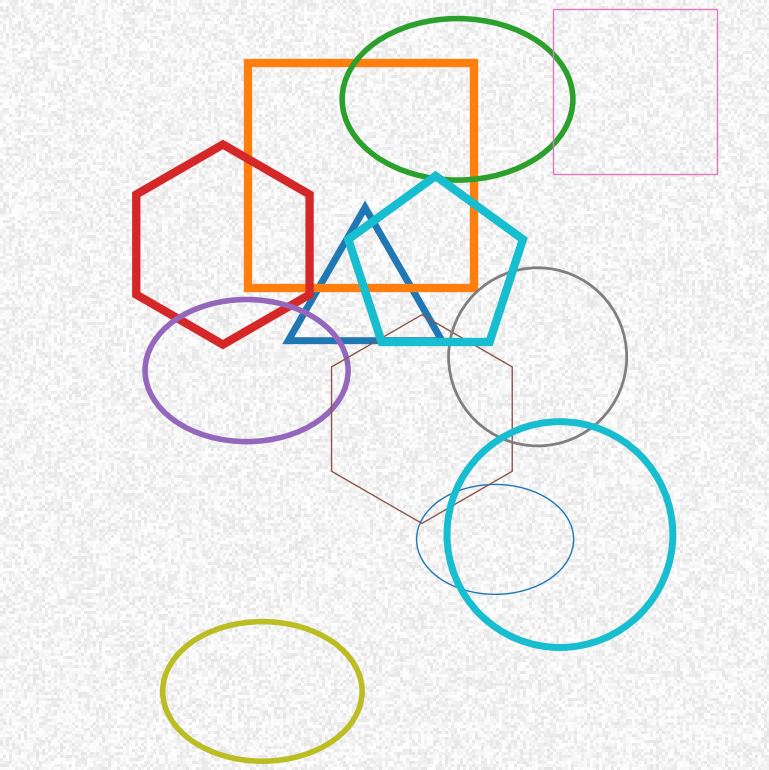[{"shape": "triangle", "thickness": 2.5, "radius": 0.58, "center": [0.474, 0.615]}, {"shape": "oval", "thickness": 0.5, "radius": 0.51, "center": [0.643, 0.299]}, {"shape": "square", "thickness": 3, "radius": 0.73, "center": [0.469, 0.772]}, {"shape": "oval", "thickness": 2, "radius": 0.75, "center": [0.594, 0.871]}, {"shape": "hexagon", "thickness": 3, "radius": 0.65, "center": [0.29, 0.682]}, {"shape": "oval", "thickness": 2, "radius": 0.66, "center": [0.32, 0.519]}, {"shape": "hexagon", "thickness": 0.5, "radius": 0.68, "center": [0.548, 0.456]}, {"shape": "square", "thickness": 0.5, "radius": 0.54, "center": [0.825, 0.881]}, {"shape": "circle", "thickness": 1, "radius": 0.58, "center": [0.698, 0.537]}, {"shape": "oval", "thickness": 2, "radius": 0.65, "center": [0.341, 0.102]}, {"shape": "circle", "thickness": 2.5, "radius": 0.73, "center": [0.727, 0.306]}, {"shape": "pentagon", "thickness": 3, "radius": 0.6, "center": [0.566, 0.652]}]